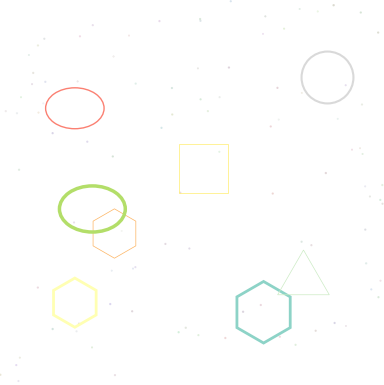[{"shape": "hexagon", "thickness": 2, "radius": 0.4, "center": [0.685, 0.189]}, {"shape": "hexagon", "thickness": 2, "radius": 0.32, "center": [0.194, 0.214]}, {"shape": "oval", "thickness": 1, "radius": 0.38, "center": [0.194, 0.719]}, {"shape": "hexagon", "thickness": 0.5, "radius": 0.32, "center": [0.297, 0.393]}, {"shape": "oval", "thickness": 2.5, "radius": 0.43, "center": [0.24, 0.457]}, {"shape": "circle", "thickness": 1.5, "radius": 0.34, "center": [0.851, 0.799]}, {"shape": "triangle", "thickness": 0.5, "radius": 0.39, "center": [0.788, 0.273]}, {"shape": "square", "thickness": 0.5, "radius": 0.32, "center": [0.527, 0.562]}]